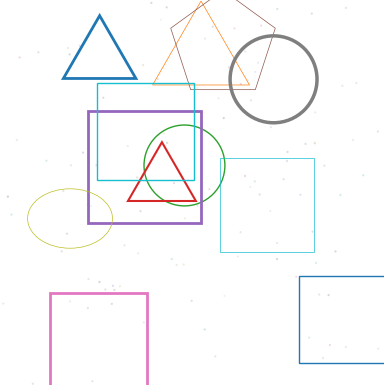[{"shape": "triangle", "thickness": 2, "radius": 0.54, "center": [0.259, 0.851]}, {"shape": "square", "thickness": 1, "radius": 0.56, "center": [0.891, 0.171]}, {"shape": "triangle", "thickness": 0.5, "radius": 0.73, "center": [0.522, 0.852]}, {"shape": "circle", "thickness": 1, "radius": 0.53, "center": [0.479, 0.57]}, {"shape": "triangle", "thickness": 1.5, "radius": 0.51, "center": [0.421, 0.529]}, {"shape": "square", "thickness": 2, "radius": 0.73, "center": [0.376, 0.566]}, {"shape": "pentagon", "thickness": 0.5, "radius": 0.71, "center": [0.579, 0.883]}, {"shape": "square", "thickness": 2, "radius": 0.63, "center": [0.257, 0.113]}, {"shape": "circle", "thickness": 2.5, "radius": 0.56, "center": [0.711, 0.794]}, {"shape": "oval", "thickness": 0.5, "radius": 0.55, "center": [0.182, 0.432]}, {"shape": "square", "thickness": 0.5, "radius": 0.61, "center": [0.694, 0.468]}, {"shape": "square", "thickness": 1, "radius": 0.63, "center": [0.378, 0.658]}]